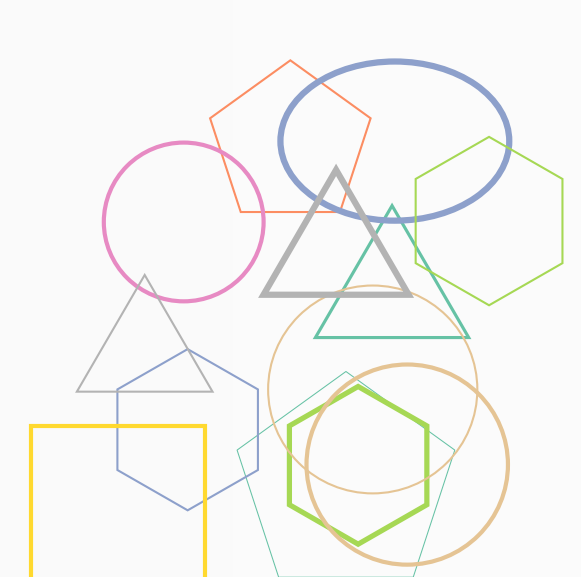[{"shape": "triangle", "thickness": 1.5, "radius": 0.76, "center": [0.675, 0.491]}, {"shape": "pentagon", "thickness": 0.5, "radius": 0.98, "center": [0.595, 0.159]}, {"shape": "pentagon", "thickness": 1, "radius": 0.73, "center": [0.5, 0.749]}, {"shape": "hexagon", "thickness": 1, "radius": 0.7, "center": [0.323, 0.255]}, {"shape": "oval", "thickness": 3, "radius": 0.98, "center": [0.679, 0.755]}, {"shape": "circle", "thickness": 2, "radius": 0.69, "center": [0.316, 0.615]}, {"shape": "hexagon", "thickness": 2.5, "radius": 0.68, "center": [0.616, 0.193]}, {"shape": "hexagon", "thickness": 1, "radius": 0.73, "center": [0.841, 0.616]}, {"shape": "square", "thickness": 2, "radius": 0.75, "center": [0.203, 0.112]}, {"shape": "circle", "thickness": 2, "radius": 0.87, "center": [0.701, 0.195]}, {"shape": "circle", "thickness": 1, "radius": 0.9, "center": [0.641, 0.325]}, {"shape": "triangle", "thickness": 3, "radius": 0.72, "center": [0.578, 0.561]}, {"shape": "triangle", "thickness": 1, "radius": 0.67, "center": [0.249, 0.388]}]